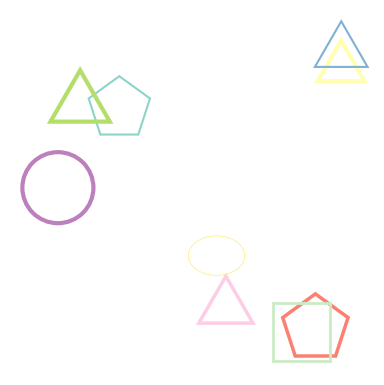[{"shape": "pentagon", "thickness": 1.5, "radius": 0.42, "center": [0.31, 0.718]}, {"shape": "triangle", "thickness": 3, "radius": 0.35, "center": [0.886, 0.824]}, {"shape": "pentagon", "thickness": 2.5, "radius": 0.45, "center": [0.819, 0.147]}, {"shape": "triangle", "thickness": 1.5, "radius": 0.4, "center": [0.886, 0.866]}, {"shape": "triangle", "thickness": 3, "radius": 0.44, "center": [0.208, 0.729]}, {"shape": "triangle", "thickness": 2.5, "radius": 0.41, "center": [0.587, 0.201]}, {"shape": "circle", "thickness": 3, "radius": 0.46, "center": [0.15, 0.513]}, {"shape": "square", "thickness": 2, "radius": 0.37, "center": [0.783, 0.138]}, {"shape": "oval", "thickness": 0.5, "radius": 0.37, "center": [0.562, 0.336]}]